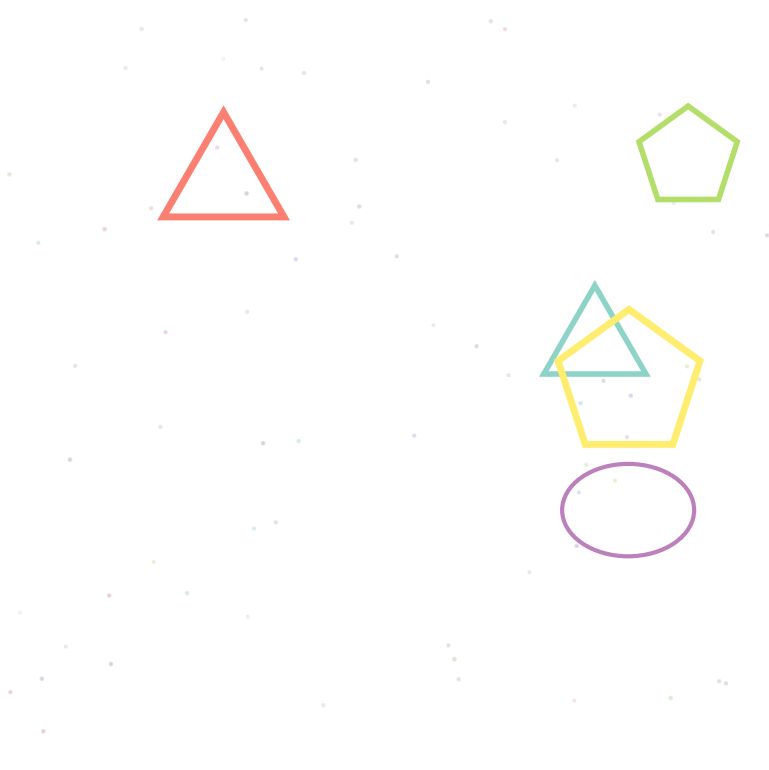[{"shape": "triangle", "thickness": 2, "radius": 0.38, "center": [0.773, 0.553]}, {"shape": "triangle", "thickness": 2.5, "radius": 0.45, "center": [0.29, 0.764]}, {"shape": "pentagon", "thickness": 2, "radius": 0.34, "center": [0.894, 0.795]}, {"shape": "oval", "thickness": 1.5, "radius": 0.43, "center": [0.816, 0.338]}, {"shape": "pentagon", "thickness": 2.5, "radius": 0.48, "center": [0.817, 0.501]}]